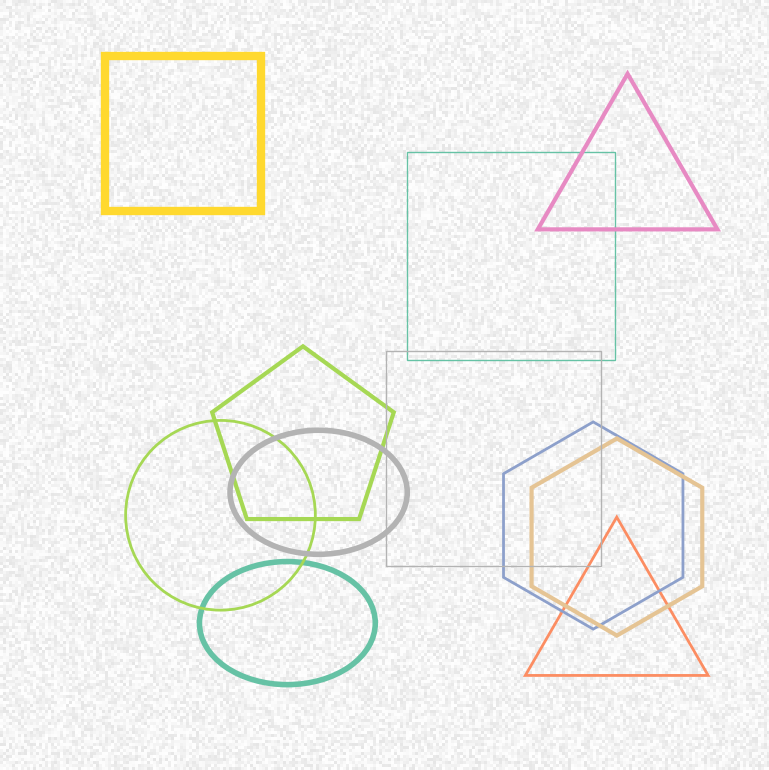[{"shape": "oval", "thickness": 2, "radius": 0.57, "center": [0.373, 0.191]}, {"shape": "square", "thickness": 0.5, "radius": 0.68, "center": [0.663, 0.667]}, {"shape": "triangle", "thickness": 1, "radius": 0.69, "center": [0.801, 0.191]}, {"shape": "hexagon", "thickness": 1, "radius": 0.67, "center": [0.77, 0.318]}, {"shape": "triangle", "thickness": 1.5, "radius": 0.67, "center": [0.815, 0.769]}, {"shape": "pentagon", "thickness": 1.5, "radius": 0.62, "center": [0.393, 0.426]}, {"shape": "circle", "thickness": 1, "radius": 0.62, "center": [0.286, 0.331]}, {"shape": "square", "thickness": 3, "radius": 0.5, "center": [0.238, 0.826]}, {"shape": "hexagon", "thickness": 1.5, "radius": 0.64, "center": [0.801, 0.303]}, {"shape": "oval", "thickness": 2, "radius": 0.58, "center": [0.414, 0.361]}, {"shape": "square", "thickness": 0.5, "radius": 0.7, "center": [0.641, 0.405]}]